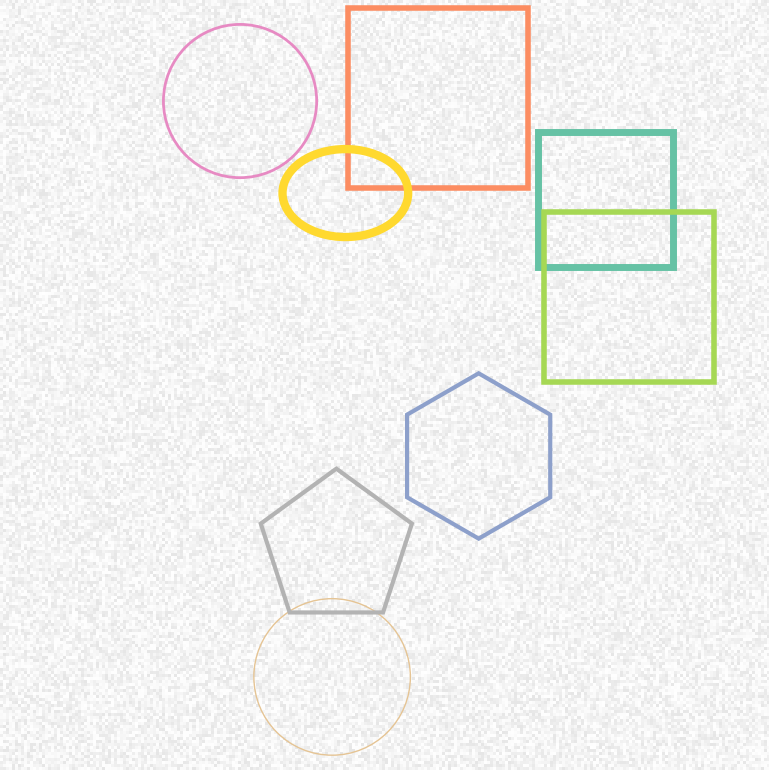[{"shape": "square", "thickness": 2.5, "radius": 0.44, "center": [0.787, 0.741]}, {"shape": "square", "thickness": 2, "radius": 0.59, "center": [0.569, 0.873]}, {"shape": "hexagon", "thickness": 1.5, "radius": 0.54, "center": [0.622, 0.408]}, {"shape": "circle", "thickness": 1, "radius": 0.5, "center": [0.312, 0.869]}, {"shape": "square", "thickness": 2, "radius": 0.55, "center": [0.817, 0.614]}, {"shape": "oval", "thickness": 3, "radius": 0.41, "center": [0.448, 0.749]}, {"shape": "circle", "thickness": 0.5, "radius": 0.51, "center": [0.431, 0.121]}, {"shape": "pentagon", "thickness": 1.5, "radius": 0.52, "center": [0.437, 0.288]}]